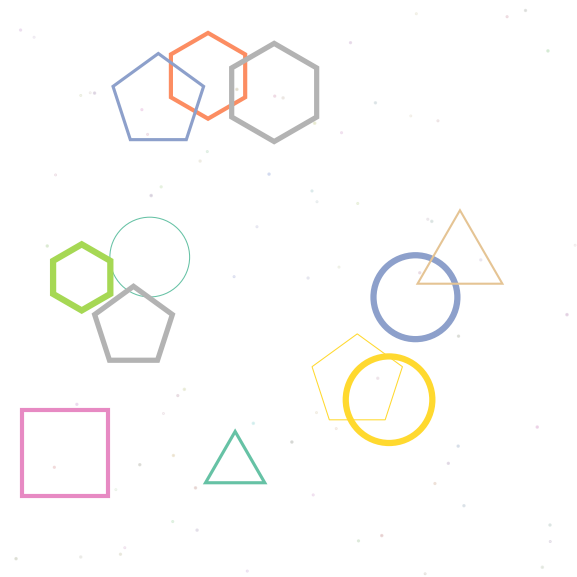[{"shape": "triangle", "thickness": 1.5, "radius": 0.3, "center": [0.407, 0.193]}, {"shape": "circle", "thickness": 0.5, "radius": 0.35, "center": [0.259, 0.554]}, {"shape": "hexagon", "thickness": 2, "radius": 0.37, "center": [0.36, 0.868]}, {"shape": "pentagon", "thickness": 1.5, "radius": 0.41, "center": [0.274, 0.824]}, {"shape": "circle", "thickness": 3, "radius": 0.36, "center": [0.719, 0.485]}, {"shape": "square", "thickness": 2, "radius": 0.37, "center": [0.112, 0.215]}, {"shape": "hexagon", "thickness": 3, "radius": 0.29, "center": [0.141, 0.519]}, {"shape": "circle", "thickness": 3, "radius": 0.37, "center": [0.674, 0.307]}, {"shape": "pentagon", "thickness": 0.5, "radius": 0.41, "center": [0.619, 0.339]}, {"shape": "triangle", "thickness": 1, "radius": 0.42, "center": [0.796, 0.55]}, {"shape": "pentagon", "thickness": 2.5, "radius": 0.35, "center": [0.231, 0.433]}, {"shape": "hexagon", "thickness": 2.5, "radius": 0.42, "center": [0.475, 0.839]}]